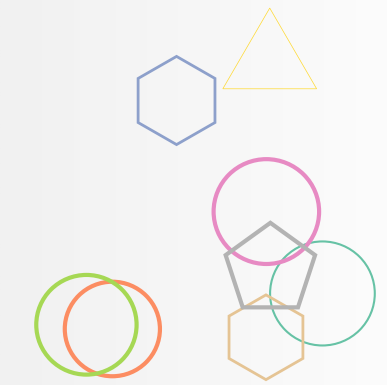[{"shape": "circle", "thickness": 1.5, "radius": 0.68, "center": [0.832, 0.238]}, {"shape": "circle", "thickness": 3, "radius": 0.61, "center": [0.29, 0.146]}, {"shape": "hexagon", "thickness": 2, "radius": 0.57, "center": [0.456, 0.739]}, {"shape": "circle", "thickness": 3, "radius": 0.68, "center": [0.687, 0.45]}, {"shape": "circle", "thickness": 3, "radius": 0.65, "center": [0.223, 0.156]}, {"shape": "triangle", "thickness": 0.5, "radius": 0.7, "center": [0.696, 0.839]}, {"shape": "hexagon", "thickness": 2, "radius": 0.55, "center": [0.686, 0.124]}, {"shape": "pentagon", "thickness": 3, "radius": 0.61, "center": [0.698, 0.3]}]